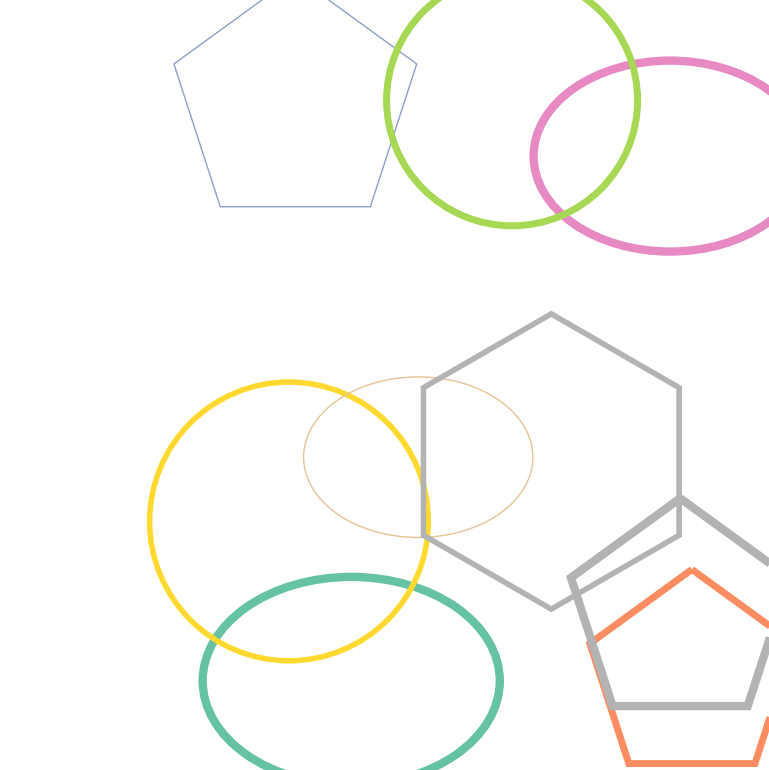[{"shape": "oval", "thickness": 3, "radius": 0.96, "center": [0.456, 0.116]}, {"shape": "pentagon", "thickness": 2.5, "radius": 0.7, "center": [0.899, 0.121]}, {"shape": "pentagon", "thickness": 0.5, "radius": 0.83, "center": [0.384, 0.866]}, {"shape": "oval", "thickness": 3, "radius": 0.89, "center": [0.87, 0.797]}, {"shape": "circle", "thickness": 2.5, "radius": 0.81, "center": [0.665, 0.87]}, {"shape": "circle", "thickness": 2, "radius": 0.9, "center": [0.375, 0.323]}, {"shape": "oval", "thickness": 0.5, "radius": 0.74, "center": [0.543, 0.406]}, {"shape": "pentagon", "thickness": 3, "radius": 0.75, "center": [0.883, 0.204]}, {"shape": "hexagon", "thickness": 2, "radius": 0.96, "center": [0.716, 0.401]}]